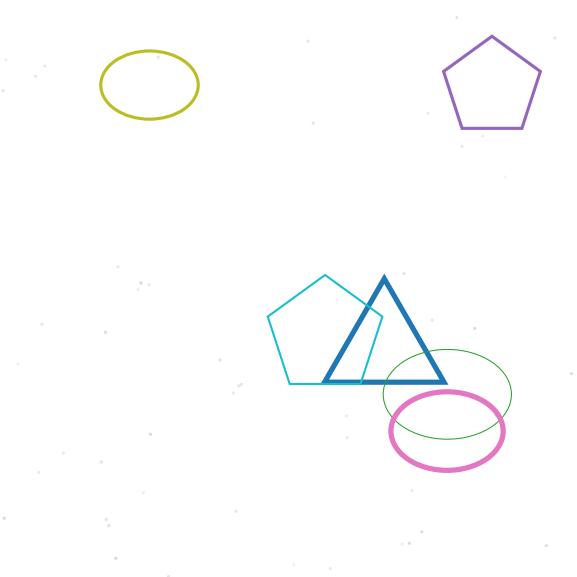[{"shape": "triangle", "thickness": 2.5, "radius": 0.6, "center": [0.665, 0.397]}, {"shape": "oval", "thickness": 0.5, "radius": 0.56, "center": [0.775, 0.316]}, {"shape": "pentagon", "thickness": 1.5, "radius": 0.44, "center": [0.852, 0.848]}, {"shape": "oval", "thickness": 2.5, "radius": 0.49, "center": [0.774, 0.253]}, {"shape": "oval", "thickness": 1.5, "radius": 0.42, "center": [0.259, 0.852]}, {"shape": "pentagon", "thickness": 1, "radius": 0.52, "center": [0.563, 0.419]}]